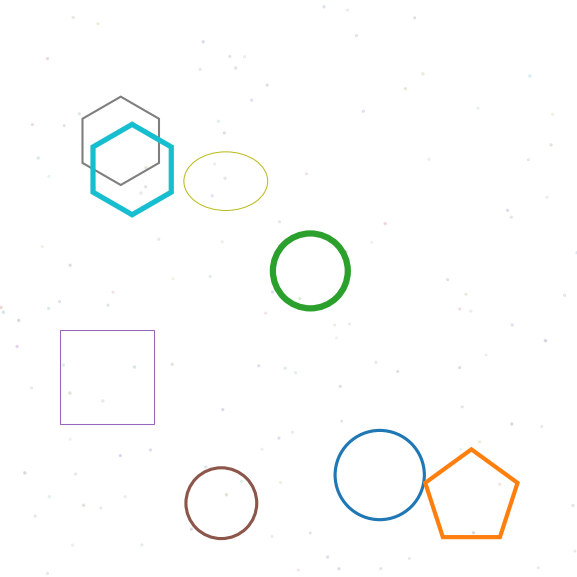[{"shape": "circle", "thickness": 1.5, "radius": 0.39, "center": [0.658, 0.177]}, {"shape": "pentagon", "thickness": 2, "radius": 0.42, "center": [0.816, 0.137]}, {"shape": "circle", "thickness": 3, "radius": 0.32, "center": [0.537, 0.53]}, {"shape": "square", "thickness": 0.5, "radius": 0.41, "center": [0.185, 0.346]}, {"shape": "circle", "thickness": 1.5, "radius": 0.31, "center": [0.383, 0.128]}, {"shape": "hexagon", "thickness": 1, "radius": 0.38, "center": [0.209, 0.755]}, {"shape": "oval", "thickness": 0.5, "radius": 0.36, "center": [0.391, 0.685]}, {"shape": "hexagon", "thickness": 2.5, "radius": 0.39, "center": [0.229, 0.706]}]